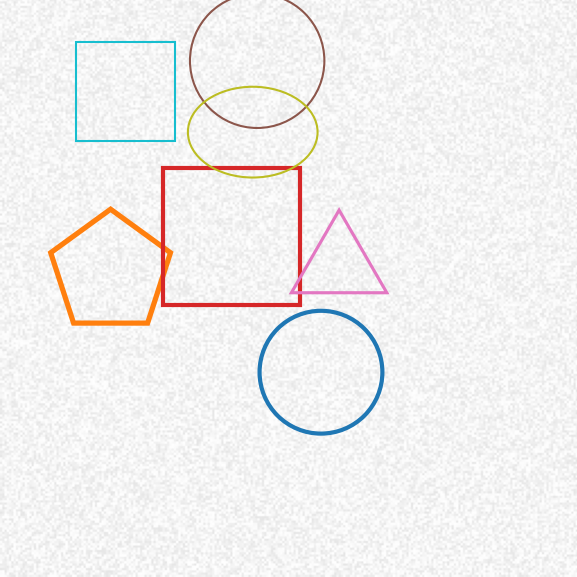[{"shape": "circle", "thickness": 2, "radius": 0.53, "center": [0.556, 0.355]}, {"shape": "pentagon", "thickness": 2.5, "radius": 0.55, "center": [0.192, 0.528]}, {"shape": "square", "thickness": 2, "radius": 0.59, "center": [0.402, 0.589]}, {"shape": "circle", "thickness": 1, "radius": 0.58, "center": [0.445, 0.894]}, {"shape": "triangle", "thickness": 1.5, "radius": 0.48, "center": [0.587, 0.54]}, {"shape": "oval", "thickness": 1, "radius": 0.56, "center": [0.438, 0.77]}, {"shape": "square", "thickness": 1, "radius": 0.43, "center": [0.218, 0.84]}]